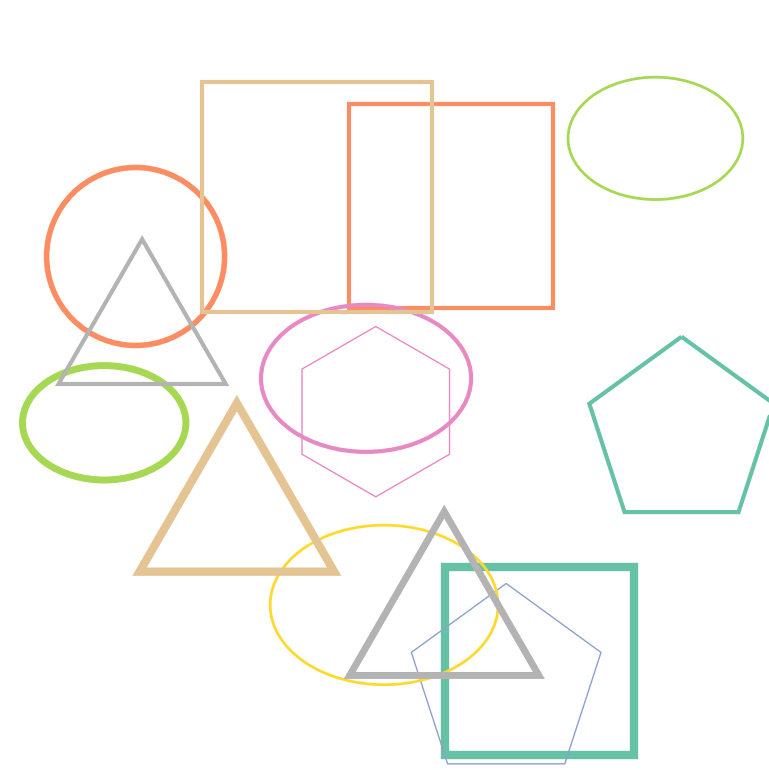[{"shape": "square", "thickness": 3, "radius": 0.61, "center": [0.7, 0.142]}, {"shape": "pentagon", "thickness": 1.5, "radius": 0.63, "center": [0.885, 0.437]}, {"shape": "square", "thickness": 1.5, "radius": 0.66, "center": [0.585, 0.733]}, {"shape": "circle", "thickness": 2, "radius": 0.58, "center": [0.176, 0.667]}, {"shape": "pentagon", "thickness": 0.5, "radius": 0.65, "center": [0.657, 0.113]}, {"shape": "hexagon", "thickness": 0.5, "radius": 0.55, "center": [0.488, 0.465]}, {"shape": "oval", "thickness": 1.5, "radius": 0.68, "center": [0.475, 0.509]}, {"shape": "oval", "thickness": 2.5, "radius": 0.53, "center": [0.135, 0.451]}, {"shape": "oval", "thickness": 1, "radius": 0.57, "center": [0.851, 0.82]}, {"shape": "oval", "thickness": 1, "radius": 0.74, "center": [0.499, 0.214]}, {"shape": "triangle", "thickness": 3, "radius": 0.73, "center": [0.308, 0.331]}, {"shape": "square", "thickness": 1.5, "radius": 0.75, "center": [0.412, 0.744]}, {"shape": "triangle", "thickness": 1.5, "radius": 0.63, "center": [0.185, 0.564]}, {"shape": "triangle", "thickness": 2.5, "radius": 0.71, "center": [0.577, 0.194]}]